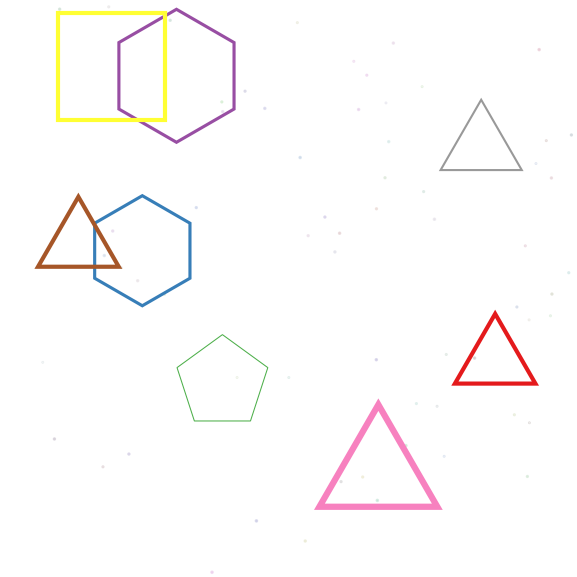[{"shape": "triangle", "thickness": 2, "radius": 0.4, "center": [0.857, 0.375]}, {"shape": "hexagon", "thickness": 1.5, "radius": 0.48, "center": [0.246, 0.565]}, {"shape": "pentagon", "thickness": 0.5, "radius": 0.41, "center": [0.385, 0.337]}, {"shape": "hexagon", "thickness": 1.5, "radius": 0.58, "center": [0.306, 0.868]}, {"shape": "square", "thickness": 2, "radius": 0.47, "center": [0.193, 0.884]}, {"shape": "triangle", "thickness": 2, "radius": 0.4, "center": [0.136, 0.578]}, {"shape": "triangle", "thickness": 3, "radius": 0.59, "center": [0.655, 0.181]}, {"shape": "triangle", "thickness": 1, "radius": 0.41, "center": [0.833, 0.745]}]